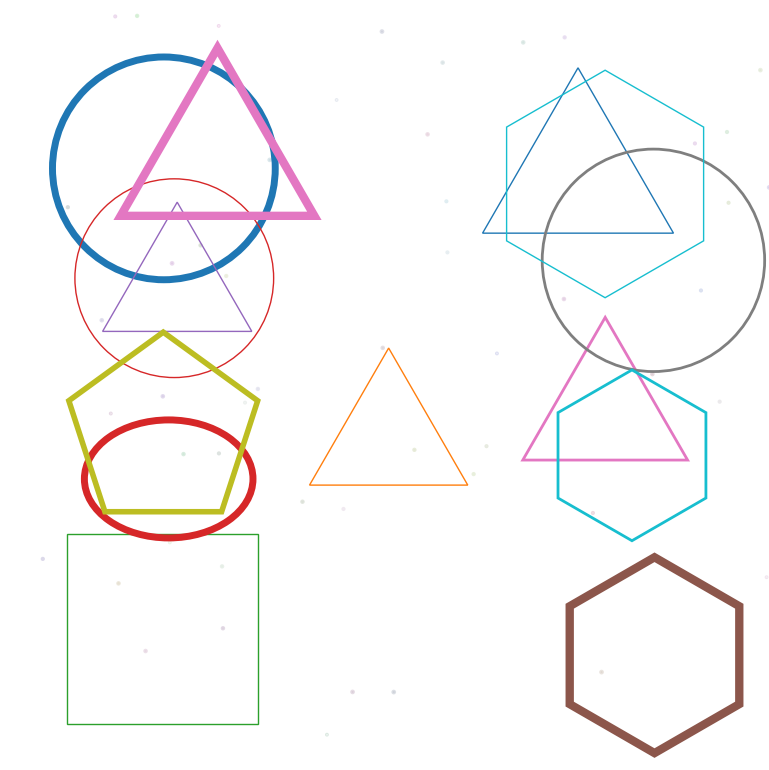[{"shape": "circle", "thickness": 2.5, "radius": 0.72, "center": [0.213, 0.781]}, {"shape": "triangle", "thickness": 0.5, "radius": 0.72, "center": [0.751, 0.769]}, {"shape": "triangle", "thickness": 0.5, "radius": 0.59, "center": [0.505, 0.429]}, {"shape": "square", "thickness": 0.5, "radius": 0.62, "center": [0.211, 0.184]}, {"shape": "circle", "thickness": 0.5, "radius": 0.65, "center": [0.226, 0.639]}, {"shape": "oval", "thickness": 2.5, "radius": 0.55, "center": [0.219, 0.378]}, {"shape": "triangle", "thickness": 0.5, "radius": 0.56, "center": [0.23, 0.626]}, {"shape": "hexagon", "thickness": 3, "radius": 0.64, "center": [0.85, 0.149]}, {"shape": "triangle", "thickness": 1, "radius": 0.62, "center": [0.786, 0.464]}, {"shape": "triangle", "thickness": 3, "radius": 0.73, "center": [0.282, 0.792]}, {"shape": "circle", "thickness": 1, "radius": 0.72, "center": [0.849, 0.662]}, {"shape": "pentagon", "thickness": 2, "radius": 0.64, "center": [0.212, 0.44]}, {"shape": "hexagon", "thickness": 1, "radius": 0.55, "center": [0.821, 0.409]}, {"shape": "hexagon", "thickness": 0.5, "radius": 0.74, "center": [0.786, 0.761]}]